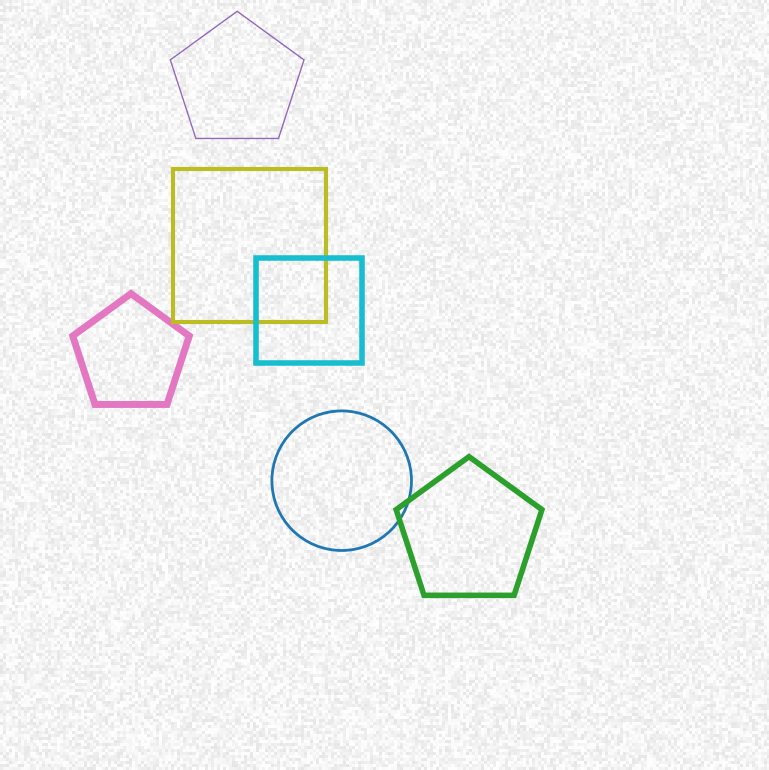[{"shape": "circle", "thickness": 1, "radius": 0.45, "center": [0.444, 0.376]}, {"shape": "pentagon", "thickness": 2, "radius": 0.5, "center": [0.609, 0.307]}, {"shape": "pentagon", "thickness": 0.5, "radius": 0.46, "center": [0.308, 0.894]}, {"shape": "pentagon", "thickness": 2.5, "radius": 0.4, "center": [0.17, 0.539]}, {"shape": "square", "thickness": 1.5, "radius": 0.5, "center": [0.324, 0.681]}, {"shape": "square", "thickness": 2, "radius": 0.34, "center": [0.401, 0.597]}]